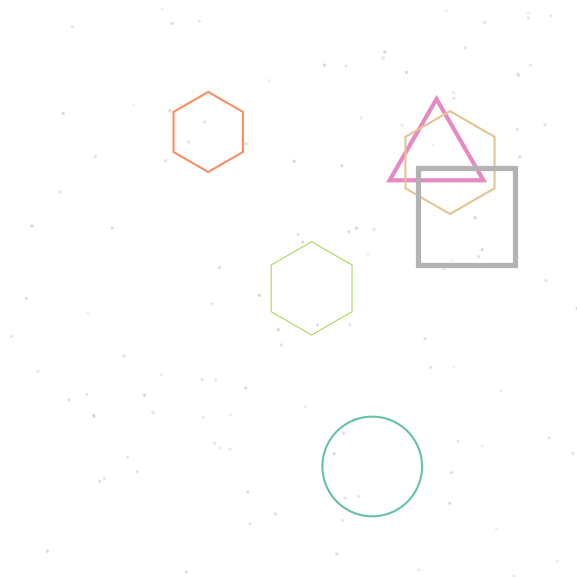[{"shape": "circle", "thickness": 1, "radius": 0.43, "center": [0.645, 0.191]}, {"shape": "hexagon", "thickness": 1, "radius": 0.35, "center": [0.36, 0.771]}, {"shape": "triangle", "thickness": 2, "radius": 0.47, "center": [0.756, 0.734]}, {"shape": "hexagon", "thickness": 0.5, "radius": 0.4, "center": [0.54, 0.5]}, {"shape": "hexagon", "thickness": 1, "radius": 0.45, "center": [0.779, 0.718]}, {"shape": "square", "thickness": 2.5, "radius": 0.42, "center": [0.807, 0.624]}]